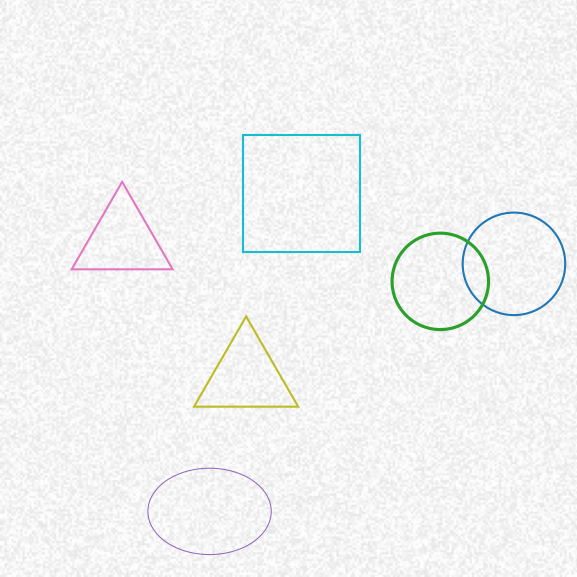[{"shape": "circle", "thickness": 1, "radius": 0.44, "center": [0.89, 0.542]}, {"shape": "circle", "thickness": 1.5, "radius": 0.42, "center": [0.762, 0.512]}, {"shape": "oval", "thickness": 0.5, "radius": 0.53, "center": [0.363, 0.114]}, {"shape": "triangle", "thickness": 1, "radius": 0.5, "center": [0.212, 0.583]}, {"shape": "triangle", "thickness": 1, "radius": 0.52, "center": [0.426, 0.347]}, {"shape": "square", "thickness": 1, "radius": 0.5, "center": [0.522, 0.664]}]